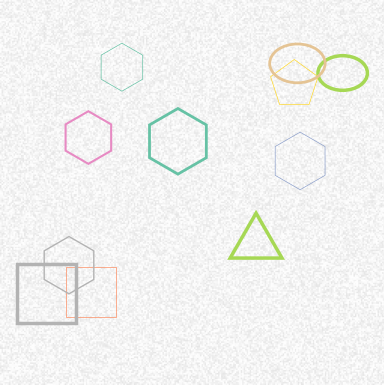[{"shape": "hexagon", "thickness": 2, "radius": 0.43, "center": [0.462, 0.633]}, {"shape": "hexagon", "thickness": 0.5, "radius": 0.31, "center": [0.317, 0.826]}, {"shape": "square", "thickness": 0.5, "radius": 0.33, "center": [0.236, 0.242]}, {"shape": "hexagon", "thickness": 0.5, "radius": 0.37, "center": [0.78, 0.582]}, {"shape": "hexagon", "thickness": 1.5, "radius": 0.34, "center": [0.23, 0.643]}, {"shape": "triangle", "thickness": 2.5, "radius": 0.39, "center": [0.665, 0.369]}, {"shape": "oval", "thickness": 2.5, "radius": 0.32, "center": [0.89, 0.81]}, {"shape": "pentagon", "thickness": 0.5, "radius": 0.32, "center": [0.764, 0.781]}, {"shape": "oval", "thickness": 2, "radius": 0.36, "center": [0.773, 0.835]}, {"shape": "hexagon", "thickness": 1, "radius": 0.37, "center": [0.179, 0.311]}, {"shape": "square", "thickness": 2.5, "radius": 0.38, "center": [0.121, 0.237]}]